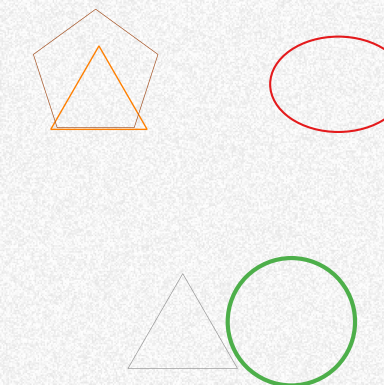[{"shape": "oval", "thickness": 1.5, "radius": 0.88, "center": [0.879, 0.781]}, {"shape": "circle", "thickness": 3, "radius": 0.83, "center": [0.757, 0.164]}, {"shape": "triangle", "thickness": 1, "radius": 0.72, "center": [0.257, 0.736]}, {"shape": "pentagon", "thickness": 0.5, "radius": 0.85, "center": [0.249, 0.806]}, {"shape": "triangle", "thickness": 0.5, "radius": 0.82, "center": [0.475, 0.125]}]